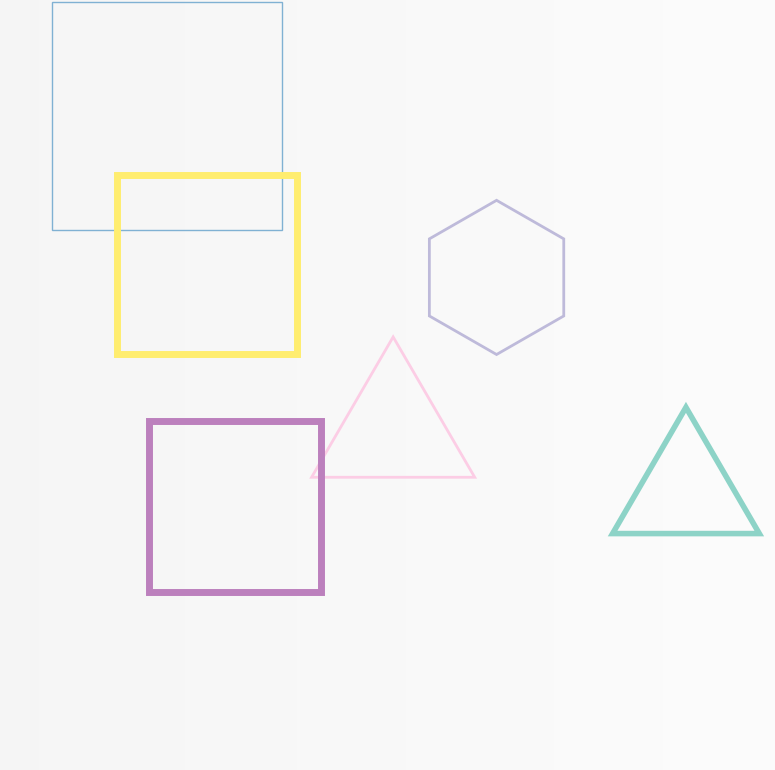[{"shape": "triangle", "thickness": 2, "radius": 0.55, "center": [0.885, 0.362]}, {"shape": "hexagon", "thickness": 1, "radius": 0.5, "center": [0.641, 0.64]}, {"shape": "square", "thickness": 0.5, "radius": 0.74, "center": [0.216, 0.849]}, {"shape": "triangle", "thickness": 1, "radius": 0.61, "center": [0.507, 0.441]}, {"shape": "square", "thickness": 2.5, "radius": 0.55, "center": [0.303, 0.342]}, {"shape": "square", "thickness": 2.5, "radius": 0.58, "center": [0.267, 0.657]}]